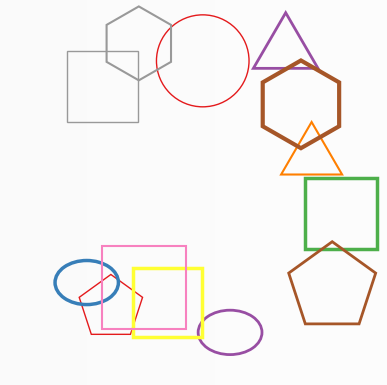[{"shape": "pentagon", "thickness": 1, "radius": 0.43, "center": [0.286, 0.201]}, {"shape": "circle", "thickness": 1, "radius": 0.6, "center": [0.523, 0.842]}, {"shape": "oval", "thickness": 2.5, "radius": 0.41, "center": [0.224, 0.266]}, {"shape": "square", "thickness": 2.5, "radius": 0.46, "center": [0.88, 0.445]}, {"shape": "oval", "thickness": 2, "radius": 0.41, "center": [0.594, 0.137]}, {"shape": "triangle", "thickness": 2, "radius": 0.48, "center": [0.737, 0.871]}, {"shape": "triangle", "thickness": 1.5, "radius": 0.45, "center": [0.804, 0.592]}, {"shape": "square", "thickness": 2.5, "radius": 0.45, "center": [0.433, 0.215]}, {"shape": "pentagon", "thickness": 2, "radius": 0.59, "center": [0.857, 0.254]}, {"shape": "hexagon", "thickness": 3, "radius": 0.57, "center": [0.777, 0.729]}, {"shape": "square", "thickness": 1.5, "radius": 0.54, "center": [0.372, 0.254]}, {"shape": "hexagon", "thickness": 1.5, "radius": 0.48, "center": [0.358, 0.887]}, {"shape": "square", "thickness": 1, "radius": 0.46, "center": [0.265, 0.775]}]